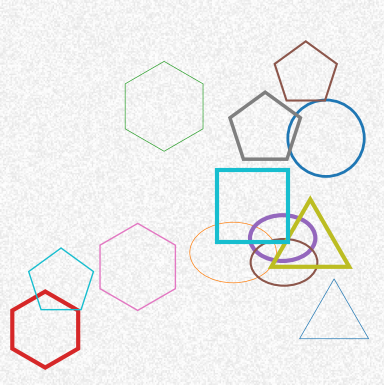[{"shape": "circle", "thickness": 2, "radius": 0.5, "center": [0.847, 0.641]}, {"shape": "triangle", "thickness": 0.5, "radius": 0.52, "center": [0.868, 0.172]}, {"shape": "oval", "thickness": 0.5, "radius": 0.56, "center": [0.605, 0.344]}, {"shape": "hexagon", "thickness": 0.5, "radius": 0.58, "center": [0.426, 0.724]}, {"shape": "hexagon", "thickness": 3, "radius": 0.49, "center": [0.118, 0.144]}, {"shape": "oval", "thickness": 3, "radius": 0.42, "center": [0.734, 0.382]}, {"shape": "oval", "thickness": 1.5, "radius": 0.43, "center": [0.738, 0.319]}, {"shape": "pentagon", "thickness": 1.5, "radius": 0.42, "center": [0.794, 0.808]}, {"shape": "hexagon", "thickness": 1, "radius": 0.57, "center": [0.358, 0.307]}, {"shape": "pentagon", "thickness": 2.5, "radius": 0.48, "center": [0.689, 0.664]}, {"shape": "triangle", "thickness": 3, "radius": 0.58, "center": [0.806, 0.365]}, {"shape": "square", "thickness": 3, "radius": 0.47, "center": [0.656, 0.465]}, {"shape": "pentagon", "thickness": 1, "radius": 0.44, "center": [0.159, 0.267]}]